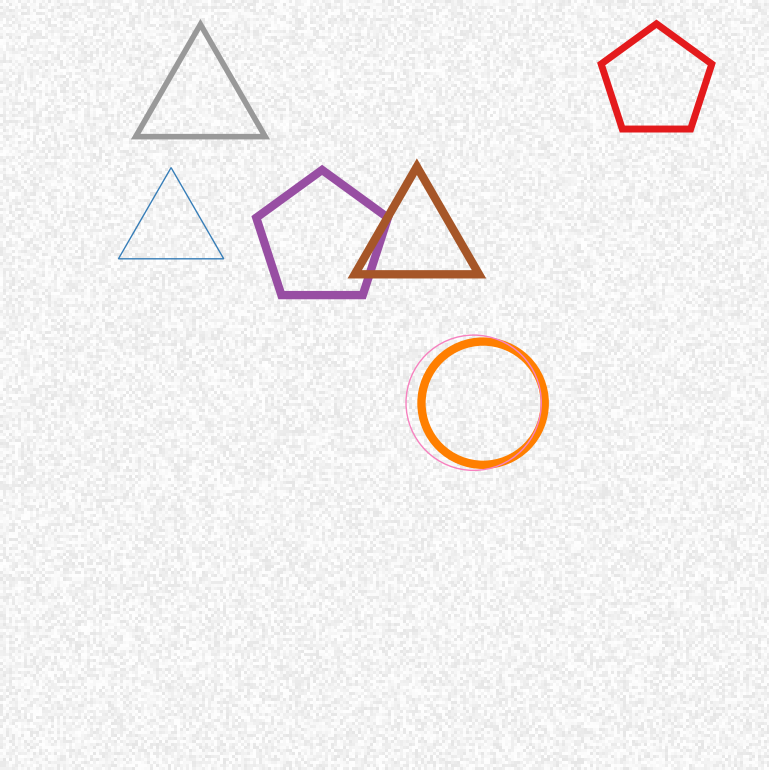[{"shape": "pentagon", "thickness": 2.5, "radius": 0.38, "center": [0.853, 0.894]}, {"shape": "triangle", "thickness": 0.5, "radius": 0.39, "center": [0.222, 0.703]}, {"shape": "pentagon", "thickness": 3, "radius": 0.45, "center": [0.418, 0.689]}, {"shape": "circle", "thickness": 3, "radius": 0.4, "center": [0.627, 0.476]}, {"shape": "triangle", "thickness": 3, "radius": 0.47, "center": [0.541, 0.69]}, {"shape": "circle", "thickness": 0.5, "radius": 0.44, "center": [0.615, 0.477]}, {"shape": "triangle", "thickness": 2, "radius": 0.49, "center": [0.26, 0.871]}]